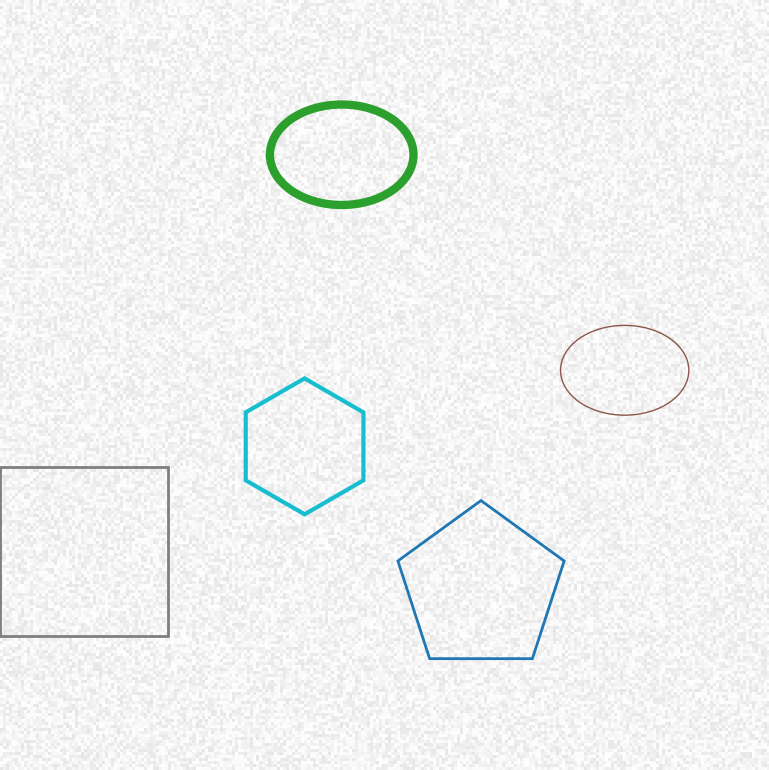[{"shape": "pentagon", "thickness": 1, "radius": 0.57, "center": [0.625, 0.236]}, {"shape": "oval", "thickness": 3, "radius": 0.47, "center": [0.444, 0.799]}, {"shape": "oval", "thickness": 0.5, "radius": 0.42, "center": [0.811, 0.519]}, {"shape": "square", "thickness": 1, "radius": 0.55, "center": [0.109, 0.284]}, {"shape": "hexagon", "thickness": 1.5, "radius": 0.44, "center": [0.396, 0.42]}]